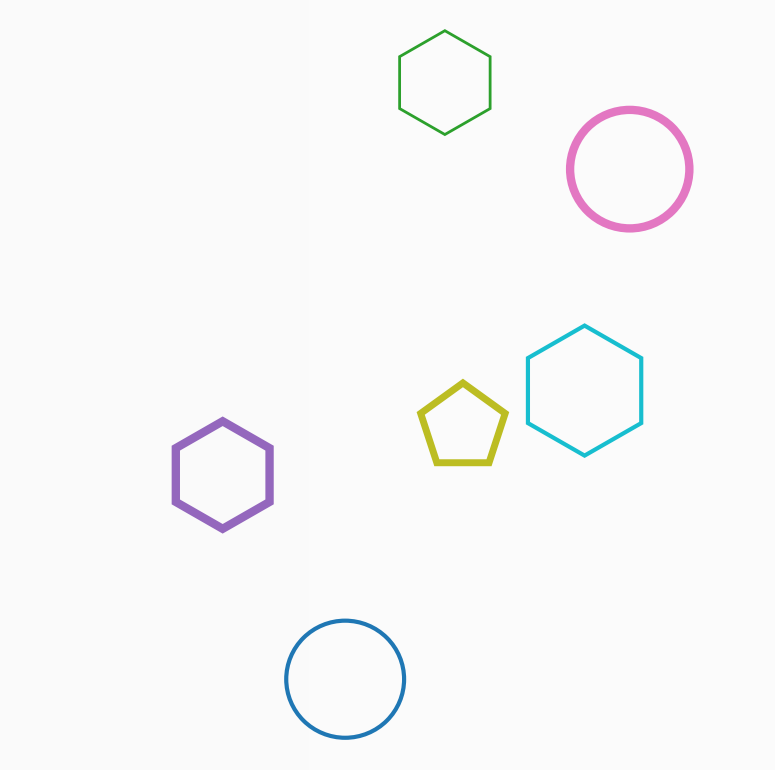[{"shape": "circle", "thickness": 1.5, "radius": 0.38, "center": [0.445, 0.118]}, {"shape": "hexagon", "thickness": 1, "radius": 0.34, "center": [0.574, 0.893]}, {"shape": "hexagon", "thickness": 3, "radius": 0.35, "center": [0.287, 0.383]}, {"shape": "circle", "thickness": 3, "radius": 0.38, "center": [0.813, 0.78]}, {"shape": "pentagon", "thickness": 2.5, "radius": 0.29, "center": [0.597, 0.445]}, {"shape": "hexagon", "thickness": 1.5, "radius": 0.42, "center": [0.754, 0.493]}]